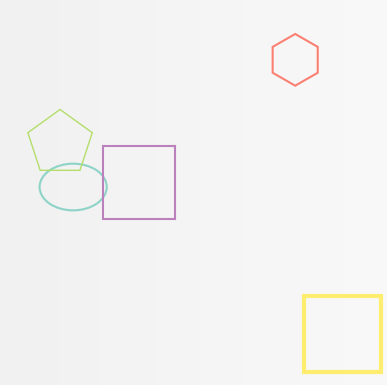[{"shape": "oval", "thickness": 1.5, "radius": 0.43, "center": [0.189, 0.514]}, {"shape": "hexagon", "thickness": 1.5, "radius": 0.34, "center": [0.762, 0.845]}, {"shape": "pentagon", "thickness": 1, "radius": 0.44, "center": [0.155, 0.628]}, {"shape": "square", "thickness": 1.5, "radius": 0.47, "center": [0.359, 0.526]}, {"shape": "square", "thickness": 3, "radius": 0.5, "center": [0.884, 0.133]}]